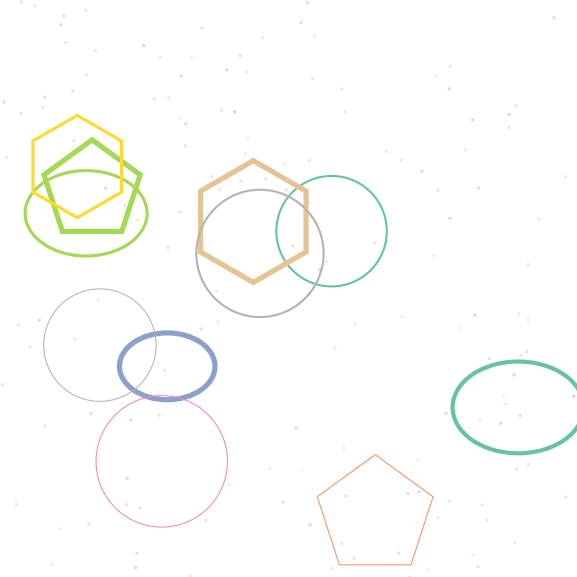[{"shape": "circle", "thickness": 1, "radius": 0.48, "center": [0.574, 0.599]}, {"shape": "oval", "thickness": 2, "radius": 0.57, "center": [0.897, 0.294]}, {"shape": "pentagon", "thickness": 0.5, "radius": 0.53, "center": [0.65, 0.106]}, {"shape": "oval", "thickness": 2.5, "radius": 0.41, "center": [0.29, 0.365]}, {"shape": "circle", "thickness": 0.5, "radius": 0.57, "center": [0.28, 0.2]}, {"shape": "pentagon", "thickness": 2.5, "radius": 0.44, "center": [0.159, 0.669]}, {"shape": "oval", "thickness": 1.5, "radius": 0.53, "center": [0.149, 0.63]}, {"shape": "hexagon", "thickness": 1.5, "radius": 0.44, "center": [0.134, 0.711]}, {"shape": "hexagon", "thickness": 2.5, "radius": 0.53, "center": [0.439, 0.616]}, {"shape": "circle", "thickness": 0.5, "radius": 0.49, "center": [0.173, 0.402]}, {"shape": "circle", "thickness": 1, "radius": 0.55, "center": [0.45, 0.56]}]